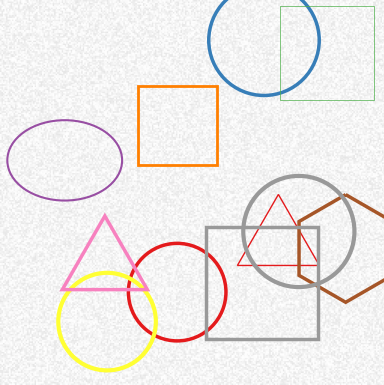[{"shape": "circle", "thickness": 2.5, "radius": 0.63, "center": [0.46, 0.241]}, {"shape": "triangle", "thickness": 1, "radius": 0.61, "center": [0.723, 0.372]}, {"shape": "circle", "thickness": 2.5, "radius": 0.72, "center": [0.686, 0.895]}, {"shape": "square", "thickness": 0.5, "radius": 0.61, "center": [0.85, 0.862]}, {"shape": "oval", "thickness": 1.5, "radius": 0.75, "center": [0.168, 0.583]}, {"shape": "square", "thickness": 2, "radius": 0.51, "center": [0.462, 0.674]}, {"shape": "circle", "thickness": 3, "radius": 0.63, "center": [0.278, 0.165]}, {"shape": "hexagon", "thickness": 2.5, "radius": 0.7, "center": [0.898, 0.355]}, {"shape": "triangle", "thickness": 2.5, "radius": 0.64, "center": [0.272, 0.311]}, {"shape": "circle", "thickness": 3, "radius": 0.72, "center": [0.776, 0.399]}, {"shape": "square", "thickness": 2.5, "radius": 0.73, "center": [0.681, 0.265]}]